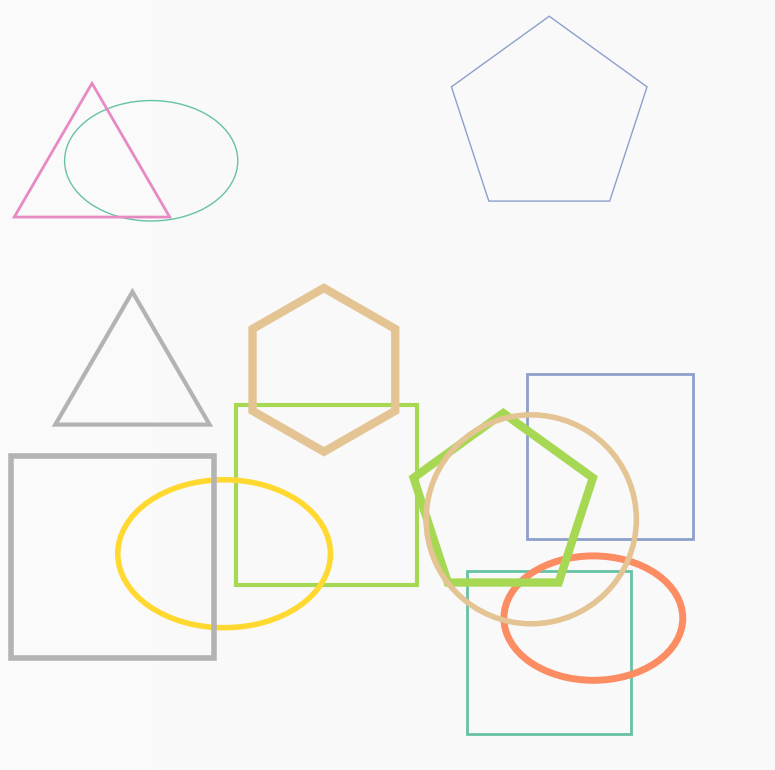[{"shape": "square", "thickness": 1, "radius": 0.53, "center": [0.709, 0.152]}, {"shape": "oval", "thickness": 0.5, "radius": 0.56, "center": [0.195, 0.791]}, {"shape": "oval", "thickness": 2.5, "radius": 0.58, "center": [0.766, 0.197]}, {"shape": "square", "thickness": 1, "radius": 0.54, "center": [0.787, 0.407]}, {"shape": "pentagon", "thickness": 0.5, "radius": 0.66, "center": [0.709, 0.846]}, {"shape": "triangle", "thickness": 1, "radius": 0.58, "center": [0.119, 0.776]}, {"shape": "pentagon", "thickness": 3, "radius": 0.61, "center": [0.649, 0.342]}, {"shape": "square", "thickness": 1.5, "radius": 0.58, "center": [0.421, 0.357]}, {"shape": "oval", "thickness": 2, "radius": 0.69, "center": [0.289, 0.281]}, {"shape": "circle", "thickness": 2, "radius": 0.68, "center": [0.685, 0.326]}, {"shape": "hexagon", "thickness": 3, "radius": 0.53, "center": [0.418, 0.52]}, {"shape": "triangle", "thickness": 1.5, "radius": 0.57, "center": [0.171, 0.506]}, {"shape": "square", "thickness": 2, "radius": 0.65, "center": [0.145, 0.277]}]